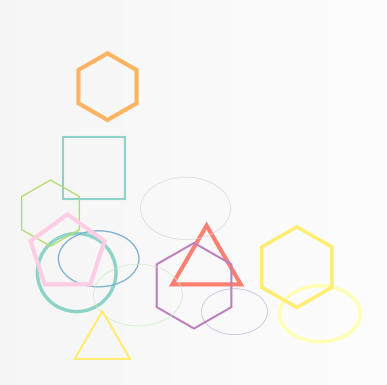[{"shape": "circle", "thickness": 2.5, "radius": 0.51, "center": [0.198, 0.292]}, {"shape": "square", "thickness": 1.5, "radius": 0.4, "center": [0.243, 0.562]}, {"shape": "oval", "thickness": 2.5, "radius": 0.52, "center": [0.826, 0.185]}, {"shape": "oval", "thickness": 0.5, "radius": 0.43, "center": [0.605, 0.19]}, {"shape": "triangle", "thickness": 3, "radius": 0.51, "center": [0.533, 0.312]}, {"shape": "oval", "thickness": 1, "radius": 0.52, "center": [0.255, 0.328]}, {"shape": "hexagon", "thickness": 3, "radius": 0.43, "center": [0.277, 0.775]}, {"shape": "hexagon", "thickness": 1, "radius": 0.43, "center": [0.13, 0.446]}, {"shape": "pentagon", "thickness": 3, "radius": 0.5, "center": [0.174, 0.343]}, {"shape": "oval", "thickness": 0.5, "radius": 0.58, "center": [0.479, 0.459]}, {"shape": "hexagon", "thickness": 1.5, "radius": 0.56, "center": [0.501, 0.258]}, {"shape": "oval", "thickness": 0.5, "radius": 0.57, "center": [0.356, 0.234]}, {"shape": "hexagon", "thickness": 2.5, "radius": 0.52, "center": [0.766, 0.306]}, {"shape": "triangle", "thickness": 1.5, "radius": 0.41, "center": [0.264, 0.109]}]